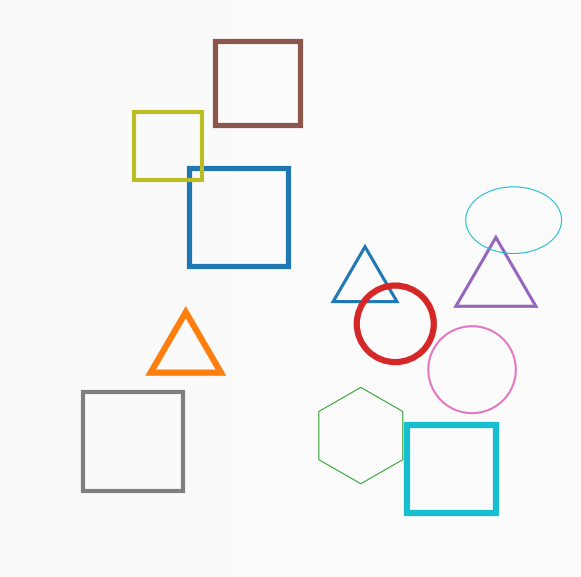[{"shape": "square", "thickness": 2.5, "radius": 0.42, "center": [0.411, 0.623]}, {"shape": "triangle", "thickness": 1.5, "radius": 0.32, "center": [0.628, 0.509]}, {"shape": "triangle", "thickness": 3, "radius": 0.35, "center": [0.32, 0.389]}, {"shape": "hexagon", "thickness": 0.5, "radius": 0.42, "center": [0.621, 0.245]}, {"shape": "circle", "thickness": 3, "radius": 0.33, "center": [0.68, 0.438]}, {"shape": "triangle", "thickness": 1.5, "radius": 0.4, "center": [0.853, 0.508]}, {"shape": "square", "thickness": 2.5, "radius": 0.37, "center": [0.443, 0.855]}, {"shape": "circle", "thickness": 1, "radius": 0.38, "center": [0.812, 0.359]}, {"shape": "square", "thickness": 2, "radius": 0.43, "center": [0.229, 0.235]}, {"shape": "square", "thickness": 2, "radius": 0.29, "center": [0.289, 0.747]}, {"shape": "square", "thickness": 3, "radius": 0.38, "center": [0.777, 0.188]}, {"shape": "oval", "thickness": 0.5, "radius": 0.41, "center": [0.884, 0.618]}]